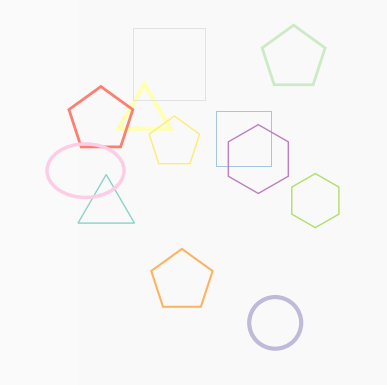[{"shape": "triangle", "thickness": 1, "radius": 0.42, "center": [0.274, 0.463]}, {"shape": "triangle", "thickness": 3, "radius": 0.39, "center": [0.373, 0.704]}, {"shape": "circle", "thickness": 3, "radius": 0.34, "center": [0.71, 0.161]}, {"shape": "pentagon", "thickness": 2, "radius": 0.43, "center": [0.26, 0.689]}, {"shape": "square", "thickness": 0.5, "radius": 0.36, "center": [0.629, 0.641]}, {"shape": "pentagon", "thickness": 1.5, "radius": 0.42, "center": [0.469, 0.27]}, {"shape": "hexagon", "thickness": 1, "radius": 0.35, "center": [0.814, 0.479]}, {"shape": "oval", "thickness": 2.5, "radius": 0.5, "center": [0.221, 0.557]}, {"shape": "square", "thickness": 0.5, "radius": 0.47, "center": [0.436, 0.833]}, {"shape": "hexagon", "thickness": 1, "radius": 0.45, "center": [0.667, 0.587]}, {"shape": "pentagon", "thickness": 2, "radius": 0.43, "center": [0.758, 0.849]}, {"shape": "pentagon", "thickness": 1, "radius": 0.34, "center": [0.45, 0.63]}]